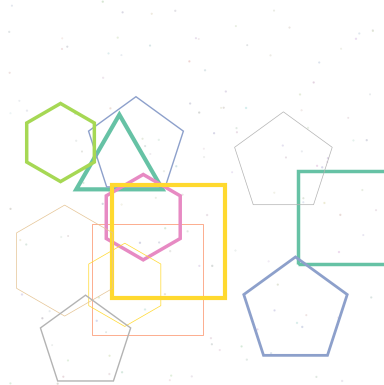[{"shape": "square", "thickness": 2.5, "radius": 0.6, "center": [0.894, 0.436]}, {"shape": "triangle", "thickness": 3, "radius": 0.65, "center": [0.31, 0.573]}, {"shape": "square", "thickness": 0.5, "radius": 0.72, "center": [0.383, 0.274]}, {"shape": "pentagon", "thickness": 2, "radius": 0.71, "center": [0.768, 0.191]}, {"shape": "pentagon", "thickness": 1, "radius": 0.65, "center": [0.353, 0.619]}, {"shape": "hexagon", "thickness": 2.5, "radius": 0.55, "center": [0.372, 0.436]}, {"shape": "hexagon", "thickness": 2.5, "radius": 0.51, "center": [0.157, 0.63]}, {"shape": "hexagon", "thickness": 0.5, "radius": 0.54, "center": [0.324, 0.26]}, {"shape": "square", "thickness": 3, "radius": 0.73, "center": [0.437, 0.372]}, {"shape": "hexagon", "thickness": 0.5, "radius": 0.72, "center": [0.168, 0.323]}, {"shape": "pentagon", "thickness": 1, "radius": 0.62, "center": [0.222, 0.11]}, {"shape": "pentagon", "thickness": 0.5, "radius": 0.67, "center": [0.736, 0.576]}]